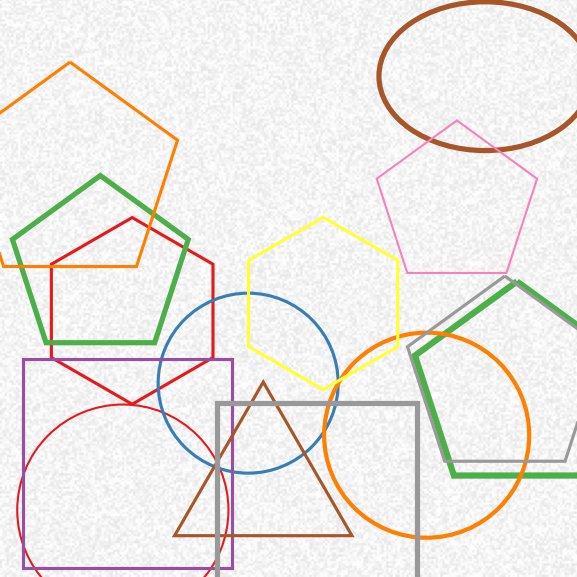[{"shape": "circle", "thickness": 1, "radius": 0.91, "center": [0.213, 0.116]}, {"shape": "hexagon", "thickness": 1.5, "radius": 0.81, "center": [0.229, 0.461]}, {"shape": "circle", "thickness": 1.5, "radius": 0.78, "center": [0.43, 0.336]}, {"shape": "pentagon", "thickness": 3, "radius": 0.93, "center": [0.895, 0.326]}, {"shape": "pentagon", "thickness": 2.5, "radius": 0.8, "center": [0.174, 0.535]}, {"shape": "square", "thickness": 1.5, "radius": 0.9, "center": [0.221, 0.196]}, {"shape": "pentagon", "thickness": 1.5, "radius": 0.98, "center": [0.121, 0.696]}, {"shape": "circle", "thickness": 2, "radius": 0.89, "center": [0.739, 0.246]}, {"shape": "hexagon", "thickness": 1.5, "radius": 0.75, "center": [0.56, 0.474]}, {"shape": "triangle", "thickness": 1.5, "radius": 0.89, "center": [0.456, 0.16]}, {"shape": "oval", "thickness": 2.5, "radius": 0.92, "center": [0.84, 0.867]}, {"shape": "pentagon", "thickness": 1, "radius": 0.73, "center": [0.791, 0.645]}, {"shape": "square", "thickness": 2.5, "radius": 0.87, "center": [0.549, 0.127]}, {"shape": "pentagon", "thickness": 1.5, "radius": 0.89, "center": [0.874, 0.344]}]